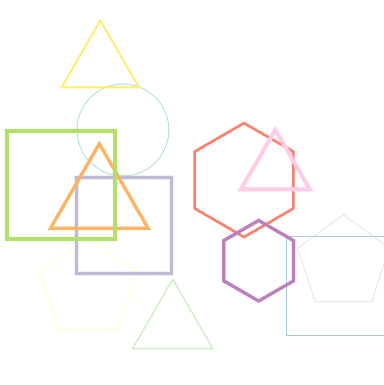[{"shape": "circle", "thickness": 0.5, "radius": 0.6, "center": [0.319, 0.662]}, {"shape": "pentagon", "thickness": 0.5, "radius": 0.66, "center": [0.23, 0.252]}, {"shape": "square", "thickness": 2.5, "radius": 0.62, "center": [0.321, 0.415]}, {"shape": "hexagon", "thickness": 2, "radius": 0.74, "center": [0.634, 0.532]}, {"shape": "square", "thickness": 0.5, "radius": 0.64, "center": [0.871, 0.259]}, {"shape": "triangle", "thickness": 2.5, "radius": 0.73, "center": [0.258, 0.48]}, {"shape": "square", "thickness": 3, "radius": 0.7, "center": [0.158, 0.52]}, {"shape": "triangle", "thickness": 3, "radius": 0.52, "center": [0.715, 0.56]}, {"shape": "pentagon", "thickness": 0.5, "radius": 0.63, "center": [0.892, 0.317]}, {"shape": "hexagon", "thickness": 2.5, "radius": 0.52, "center": [0.672, 0.323]}, {"shape": "triangle", "thickness": 1, "radius": 0.6, "center": [0.449, 0.155]}, {"shape": "triangle", "thickness": 1.5, "radius": 0.58, "center": [0.261, 0.831]}]